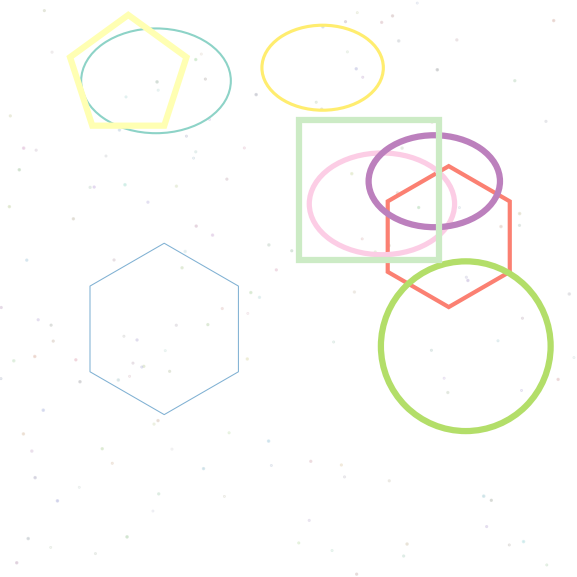[{"shape": "oval", "thickness": 1, "radius": 0.65, "center": [0.27, 0.859]}, {"shape": "pentagon", "thickness": 3, "radius": 0.53, "center": [0.222, 0.867]}, {"shape": "hexagon", "thickness": 2, "radius": 0.61, "center": [0.777, 0.589]}, {"shape": "hexagon", "thickness": 0.5, "radius": 0.74, "center": [0.284, 0.43]}, {"shape": "circle", "thickness": 3, "radius": 0.73, "center": [0.807, 0.4]}, {"shape": "oval", "thickness": 2.5, "radius": 0.63, "center": [0.661, 0.646]}, {"shape": "oval", "thickness": 3, "radius": 0.57, "center": [0.752, 0.685]}, {"shape": "square", "thickness": 3, "radius": 0.61, "center": [0.638, 0.669]}, {"shape": "oval", "thickness": 1.5, "radius": 0.53, "center": [0.559, 0.882]}]